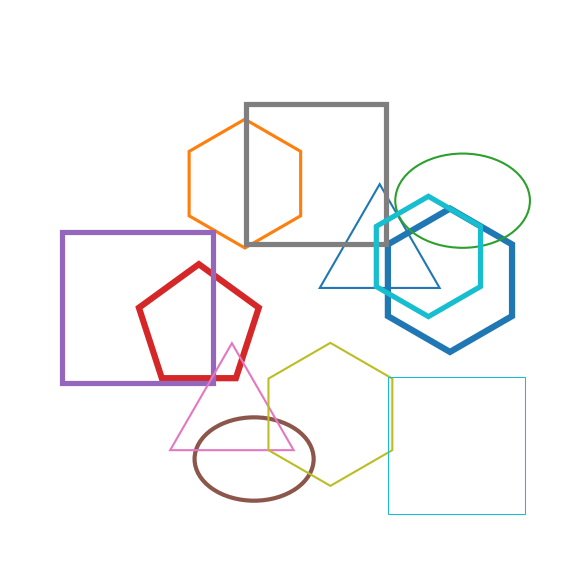[{"shape": "triangle", "thickness": 1, "radius": 0.6, "center": [0.657, 0.56]}, {"shape": "hexagon", "thickness": 3, "radius": 0.62, "center": [0.779, 0.514]}, {"shape": "hexagon", "thickness": 1.5, "radius": 0.56, "center": [0.424, 0.681]}, {"shape": "oval", "thickness": 1, "radius": 0.58, "center": [0.801, 0.652]}, {"shape": "pentagon", "thickness": 3, "radius": 0.55, "center": [0.344, 0.433]}, {"shape": "square", "thickness": 2.5, "radius": 0.65, "center": [0.237, 0.467]}, {"shape": "oval", "thickness": 2, "radius": 0.52, "center": [0.44, 0.204]}, {"shape": "triangle", "thickness": 1, "radius": 0.62, "center": [0.402, 0.281]}, {"shape": "square", "thickness": 2.5, "radius": 0.61, "center": [0.547, 0.698]}, {"shape": "hexagon", "thickness": 1, "radius": 0.62, "center": [0.572, 0.282]}, {"shape": "square", "thickness": 0.5, "radius": 0.59, "center": [0.791, 0.227]}, {"shape": "hexagon", "thickness": 2.5, "radius": 0.52, "center": [0.742, 0.555]}]